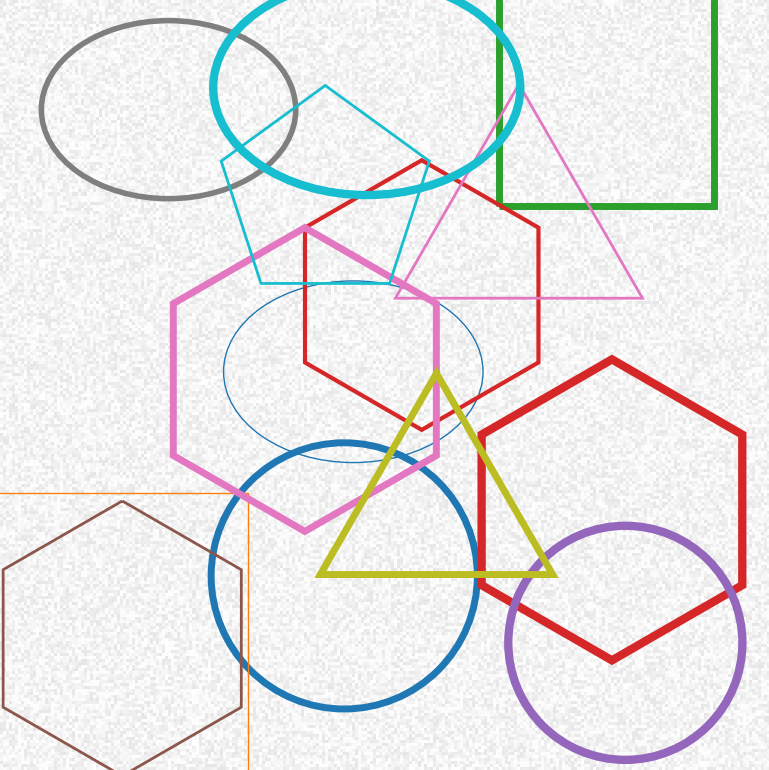[{"shape": "circle", "thickness": 2.5, "radius": 0.86, "center": [0.447, 0.252]}, {"shape": "oval", "thickness": 0.5, "radius": 0.84, "center": [0.459, 0.517]}, {"shape": "square", "thickness": 0.5, "radius": 0.94, "center": [0.135, 0.172]}, {"shape": "square", "thickness": 2.5, "radius": 0.7, "center": [0.788, 0.872]}, {"shape": "hexagon", "thickness": 3, "radius": 0.98, "center": [0.795, 0.338]}, {"shape": "hexagon", "thickness": 1.5, "radius": 0.88, "center": [0.548, 0.617]}, {"shape": "circle", "thickness": 3, "radius": 0.76, "center": [0.812, 0.165]}, {"shape": "hexagon", "thickness": 1, "radius": 0.89, "center": [0.159, 0.171]}, {"shape": "hexagon", "thickness": 2.5, "radius": 0.99, "center": [0.396, 0.507]}, {"shape": "triangle", "thickness": 1, "radius": 0.93, "center": [0.674, 0.705]}, {"shape": "oval", "thickness": 2, "radius": 0.83, "center": [0.219, 0.858]}, {"shape": "triangle", "thickness": 2.5, "radius": 0.87, "center": [0.567, 0.341]}, {"shape": "pentagon", "thickness": 1, "radius": 0.71, "center": [0.422, 0.747]}, {"shape": "oval", "thickness": 3, "radius": 1.0, "center": [0.476, 0.886]}]